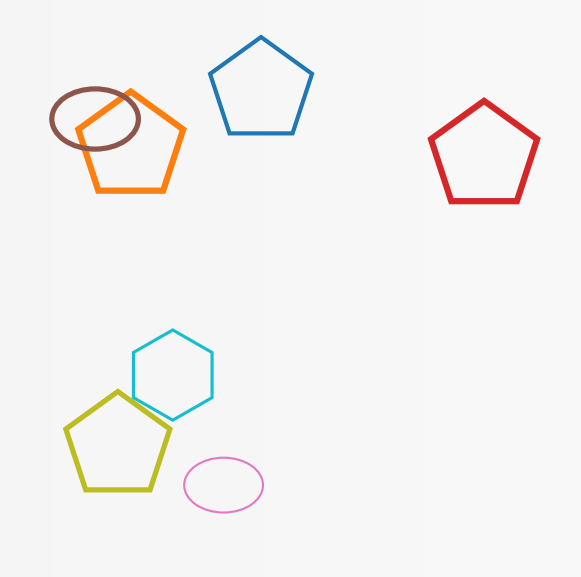[{"shape": "pentagon", "thickness": 2, "radius": 0.46, "center": [0.449, 0.843]}, {"shape": "pentagon", "thickness": 3, "radius": 0.47, "center": [0.225, 0.746]}, {"shape": "pentagon", "thickness": 3, "radius": 0.48, "center": [0.833, 0.728]}, {"shape": "oval", "thickness": 2.5, "radius": 0.37, "center": [0.164, 0.793]}, {"shape": "oval", "thickness": 1, "radius": 0.34, "center": [0.385, 0.159]}, {"shape": "pentagon", "thickness": 2.5, "radius": 0.47, "center": [0.203, 0.227]}, {"shape": "hexagon", "thickness": 1.5, "radius": 0.39, "center": [0.297, 0.35]}]